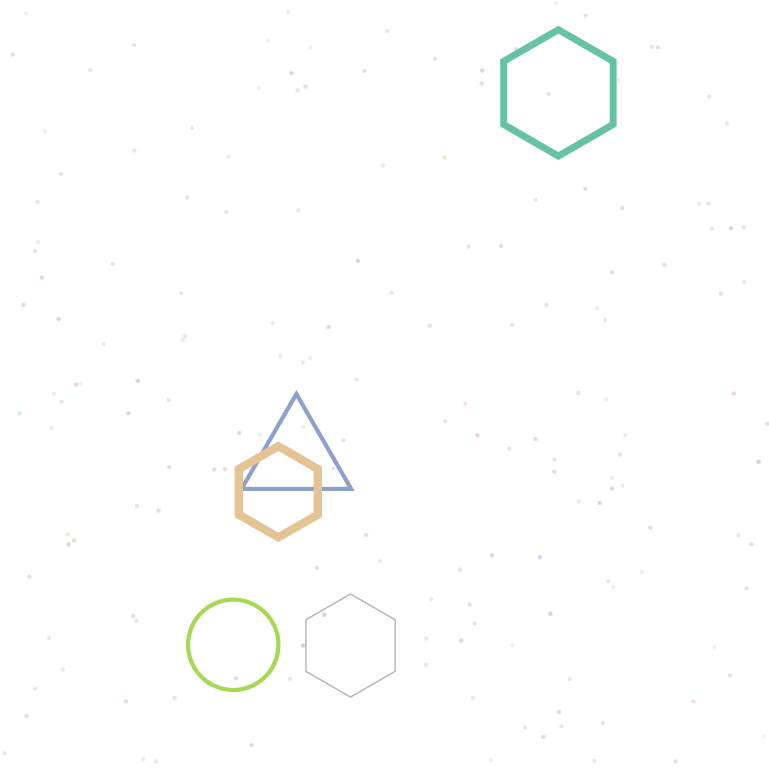[{"shape": "hexagon", "thickness": 2.5, "radius": 0.41, "center": [0.725, 0.879]}, {"shape": "triangle", "thickness": 1.5, "radius": 0.41, "center": [0.385, 0.406]}, {"shape": "circle", "thickness": 1.5, "radius": 0.29, "center": [0.303, 0.163]}, {"shape": "hexagon", "thickness": 3, "radius": 0.3, "center": [0.361, 0.361]}, {"shape": "hexagon", "thickness": 0.5, "radius": 0.33, "center": [0.455, 0.162]}]